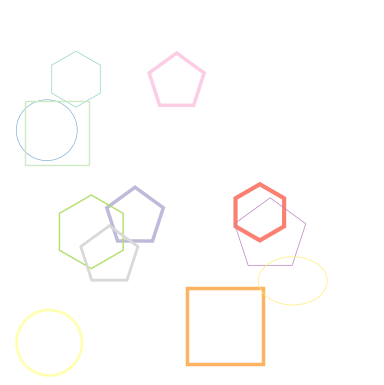[{"shape": "hexagon", "thickness": 0.5, "radius": 0.36, "center": [0.197, 0.794]}, {"shape": "circle", "thickness": 2, "radius": 0.42, "center": [0.128, 0.11]}, {"shape": "pentagon", "thickness": 2.5, "radius": 0.39, "center": [0.351, 0.436]}, {"shape": "hexagon", "thickness": 3, "radius": 0.36, "center": [0.675, 0.449]}, {"shape": "circle", "thickness": 0.5, "radius": 0.4, "center": [0.121, 0.662]}, {"shape": "square", "thickness": 2.5, "radius": 0.5, "center": [0.585, 0.153]}, {"shape": "hexagon", "thickness": 1, "radius": 0.48, "center": [0.237, 0.398]}, {"shape": "pentagon", "thickness": 2.5, "radius": 0.38, "center": [0.459, 0.787]}, {"shape": "pentagon", "thickness": 2, "radius": 0.39, "center": [0.284, 0.336]}, {"shape": "pentagon", "thickness": 0.5, "radius": 0.49, "center": [0.702, 0.389]}, {"shape": "square", "thickness": 1, "radius": 0.41, "center": [0.148, 0.655]}, {"shape": "oval", "thickness": 0.5, "radius": 0.45, "center": [0.761, 0.27]}]